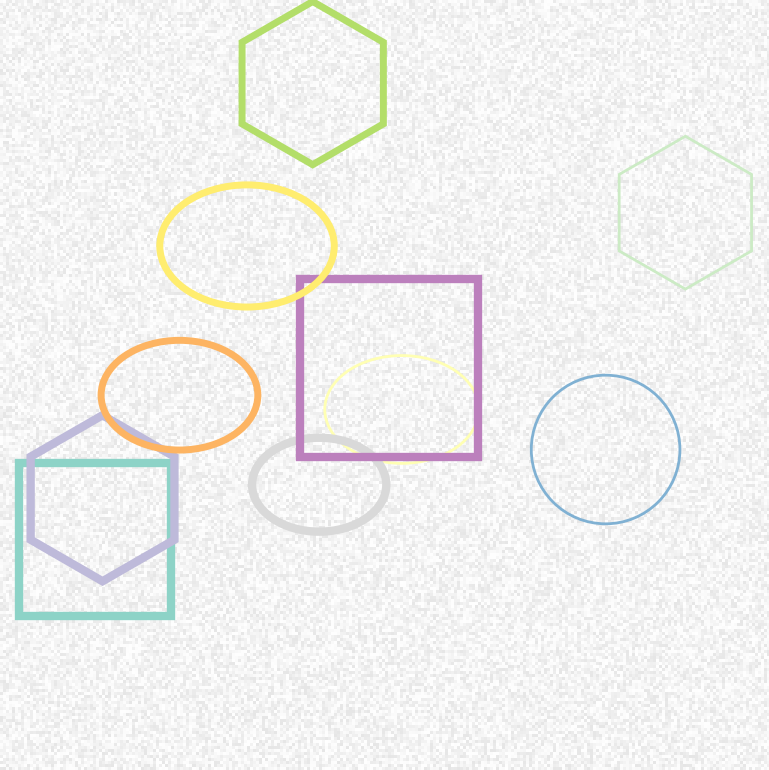[{"shape": "square", "thickness": 3, "radius": 0.49, "center": [0.123, 0.299]}, {"shape": "oval", "thickness": 1, "radius": 0.5, "center": [0.522, 0.468]}, {"shape": "hexagon", "thickness": 3, "radius": 0.54, "center": [0.133, 0.353]}, {"shape": "circle", "thickness": 1, "radius": 0.48, "center": [0.786, 0.416]}, {"shape": "oval", "thickness": 2.5, "radius": 0.51, "center": [0.233, 0.487]}, {"shape": "hexagon", "thickness": 2.5, "radius": 0.53, "center": [0.406, 0.892]}, {"shape": "oval", "thickness": 3, "radius": 0.44, "center": [0.415, 0.371]}, {"shape": "square", "thickness": 3, "radius": 0.58, "center": [0.505, 0.522]}, {"shape": "hexagon", "thickness": 1, "radius": 0.5, "center": [0.89, 0.724]}, {"shape": "oval", "thickness": 2.5, "radius": 0.57, "center": [0.321, 0.681]}]